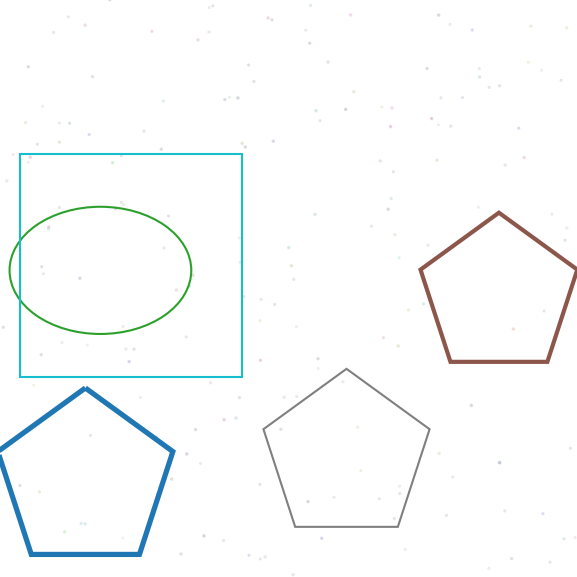[{"shape": "pentagon", "thickness": 2.5, "radius": 0.8, "center": [0.148, 0.168]}, {"shape": "oval", "thickness": 1, "radius": 0.79, "center": [0.174, 0.531]}, {"shape": "pentagon", "thickness": 2, "radius": 0.71, "center": [0.864, 0.488]}, {"shape": "pentagon", "thickness": 1, "radius": 0.76, "center": [0.6, 0.209]}, {"shape": "square", "thickness": 1, "radius": 0.96, "center": [0.227, 0.539]}]